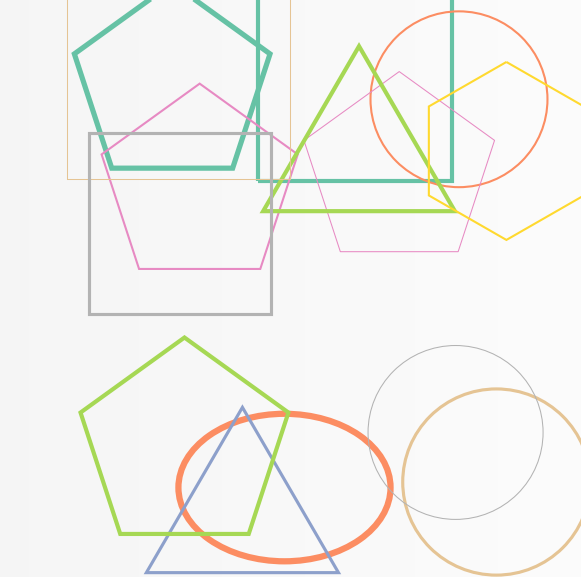[{"shape": "square", "thickness": 2, "radius": 0.83, "center": [0.611, 0.852]}, {"shape": "pentagon", "thickness": 2.5, "radius": 0.88, "center": [0.296, 0.851]}, {"shape": "oval", "thickness": 3, "radius": 0.91, "center": [0.489, 0.155]}, {"shape": "circle", "thickness": 1, "radius": 0.76, "center": [0.79, 0.827]}, {"shape": "triangle", "thickness": 1.5, "radius": 0.95, "center": [0.417, 0.103]}, {"shape": "pentagon", "thickness": 1, "radius": 0.89, "center": [0.344, 0.677]}, {"shape": "pentagon", "thickness": 0.5, "radius": 0.86, "center": [0.687, 0.703]}, {"shape": "triangle", "thickness": 2, "radius": 0.95, "center": [0.618, 0.729]}, {"shape": "pentagon", "thickness": 2, "radius": 0.94, "center": [0.317, 0.227]}, {"shape": "hexagon", "thickness": 1, "radius": 0.77, "center": [0.871, 0.738]}, {"shape": "circle", "thickness": 1.5, "radius": 0.81, "center": [0.854, 0.164]}, {"shape": "square", "thickness": 0.5, "radius": 0.96, "center": [0.307, 0.881]}, {"shape": "circle", "thickness": 0.5, "radius": 0.75, "center": [0.784, 0.25]}, {"shape": "square", "thickness": 1.5, "radius": 0.78, "center": [0.309, 0.612]}]